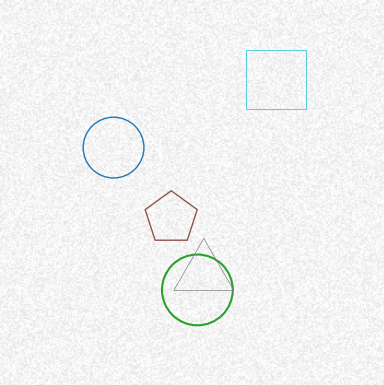[{"shape": "circle", "thickness": 1, "radius": 0.39, "center": [0.295, 0.617]}, {"shape": "circle", "thickness": 1.5, "radius": 0.46, "center": [0.513, 0.247]}, {"shape": "pentagon", "thickness": 1, "radius": 0.36, "center": [0.445, 0.434]}, {"shape": "triangle", "thickness": 0.5, "radius": 0.45, "center": [0.529, 0.291]}, {"shape": "square", "thickness": 0.5, "radius": 0.39, "center": [0.716, 0.793]}]